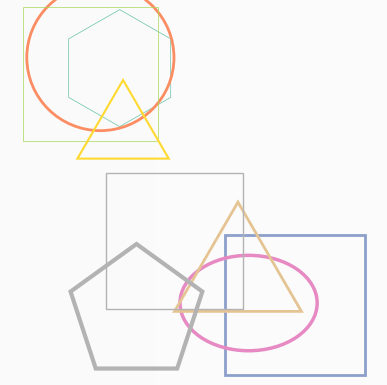[{"shape": "hexagon", "thickness": 0.5, "radius": 0.76, "center": [0.309, 0.823]}, {"shape": "circle", "thickness": 2, "radius": 0.95, "center": [0.259, 0.851]}, {"shape": "square", "thickness": 2, "radius": 0.91, "center": [0.761, 0.208]}, {"shape": "oval", "thickness": 2.5, "radius": 0.89, "center": [0.641, 0.213]}, {"shape": "square", "thickness": 0.5, "radius": 0.87, "center": [0.234, 0.807]}, {"shape": "triangle", "thickness": 1.5, "radius": 0.68, "center": [0.318, 0.656]}, {"shape": "triangle", "thickness": 2, "radius": 0.95, "center": [0.614, 0.286]}, {"shape": "square", "thickness": 1, "radius": 0.89, "center": [0.451, 0.374]}, {"shape": "pentagon", "thickness": 3, "radius": 0.89, "center": [0.352, 0.187]}]